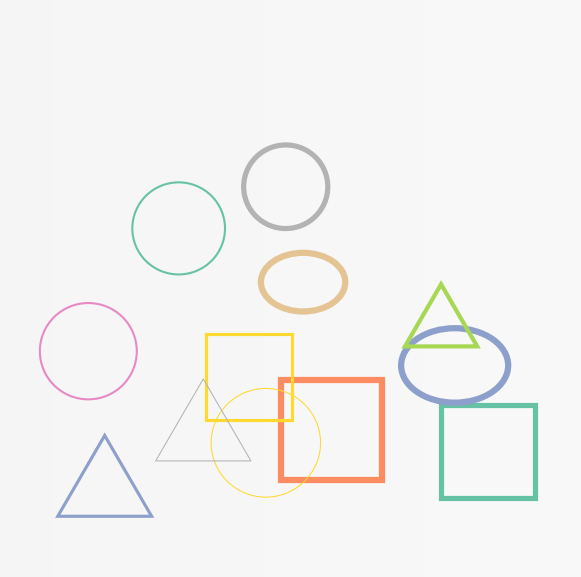[{"shape": "circle", "thickness": 1, "radius": 0.4, "center": [0.307, 0.604]}, {"shape": "square", "thickness": 2.5, "radius": 0.4, "center": [0.839, 0.217]}, {"shape": "square", "thickness": 3, "radius": 0.43, "center": [0.57, 0.255]}, {"shape": "oval", "thickness": 3, "radius": 0.46, "center": [0.782, 0.366]}, {"shape": "triangle", "thickness": 1.5, "radius": 0.47, "center": [0.18, 0.152]}, {"shape": "circle", "thickness": 1, "radius": 0.42, "center": [0.152, 0.391]}, {"shape": "triangle", "thickness": 2, "radius": 0.36, "center": [0.759, 0.435]}, {"shape": "circle", "thickness": 0.5, "radius": 0.47, "center": [0.457, 0.232]}, {"shape": "square", "thickness": 1.5, "radius": 0.37, "center": [0.429, 0.347]}, {"shape": "oval", "thickness": 3, "radius": 0.36, "center": [0.521, 0.511]}, {"shape": "circle", "thickness": 2.5, "radius": 0.36, "center": [0.492, 0.676]}, {"shape": "triangle", "thickness": 0.5, "radius": 0.47, "center": [0.35, 0.248]}]